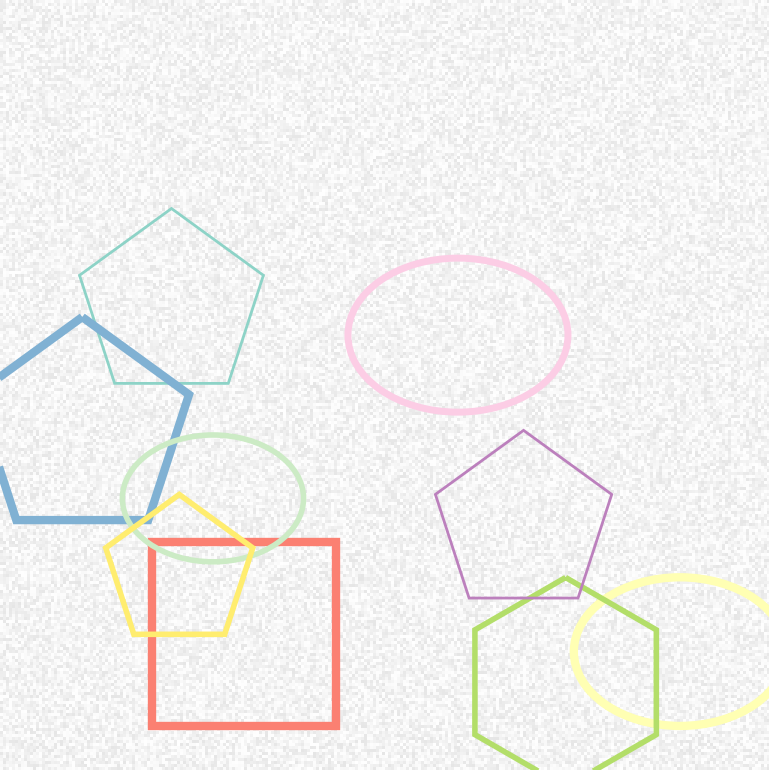[{"shape": "pentagon", "thickness": 1, "radius": 0.63, "center": [0.223, 0.604]}, {"shape": "oval", "thickness": 3, "radius": 0.69, "center": [0.883, 0.154]}, {"shape": "square", "thickness": 3, "radius": 0.6, "center": [0.317, 0.176]}, {"shape": "pentagon", "thickness": 3, "radius": 0.73, "center": [0.107, 0.442]}, {"shape": "hexagon", "thickness": 2, "radius": 0.68, "center": [0.735, 0.114]}, {"shape": "oval", "thickness": 2.5, "radius": 0.71, "center": [0.595, 0.565]}, {"shape": "pentagon", "thickness": 1, "radius": 0.6, "center": [0.68, 0.321]}, {"shape": "oval", "thickness": 2, "radius": 0.59, "center": [0.277, 0.353]}, {"shape": "pentagon", "thickness": 2, "radius": 0.5, "center": [0.233, 0.257]}]